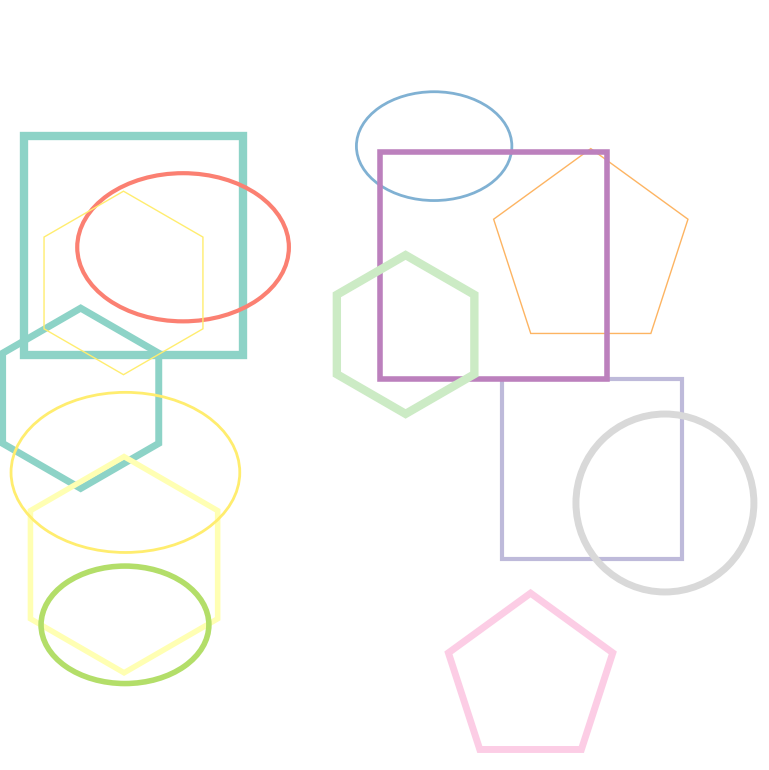[{"shape": "hexagon", "thickness": 2.5, "radius": 0.59, "center": [0.105, 0.483]}, {"shape": "square", "thickness": 3, "radius": 0.71, "center": [0.173, 0.681]}, {"shape": "hexagon", "thickness": 2, "radius": 0.7, "center": [0.161, 0.267]}, {"shape": "square", "thickness": 1.5, "radius": 0.58, "center": [0.769, 0.391]}, {"shape": "oval", "thickness": 1.5, "radius": 0.69, "center": [0.238, 0.679]}, {"shape": "oval", "thickness": 1, "radius": 0.5, "center": [0.564, 0.81]}, {"shape": "pentagon", "thickness": 0.5, "radius": 0.66, "center": [0.767, 0.674]}, {"shape": "oval", "thickness": 2, "radius": 0.54, "center": [0.162, 0.189]}, {"shape": "pentagon", "thickness": 2.5, "radius": 0.56, "center": [0.689, 0.117]}, {"shape": "circle", "thickness": 2.5, "radius": 0.58, "center": [0.864, 0.347]}, {"shape": "square", "thickness": 2, "radius": 0.74, "center": [0.641, 0.655]}, {"shape": "hexagon", "thickness": 3, "radius": 0.52, "center": [0.527, 0.566]}, {"shape": "oval", "thickness": 1, "radius": 0.74, "center": [0.163, 0.386]}, {"shape": "hexagon", "thickness": 0.5, "radius": 0.6, "center": [0.16, 0.633]}]